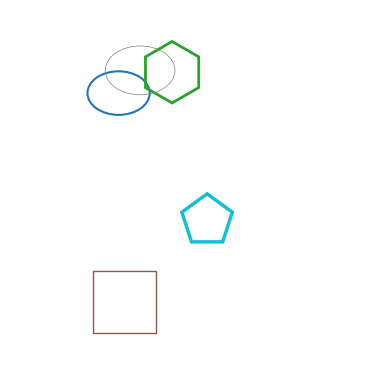[{"shape": "oval", "thickness": 1.5, "radius": 0.4, "center": [0.308, 0.758]}, {"shape": "hexagon", "thickness": 2, "radius": 0.4, "center": [0.447, 0.812]}, {"shape": "square", "thickness": 1, "radius": 0.41, "center": [0.323, 0.216]}, {"shape": "oval", "thickness": 0.5, "radius": 0.45, "center": [0.364, 0.817]}, {"shape": "pentagon", "thickness": 2.5, "radius": 0.34, "center": [0.538, 0.428]}]